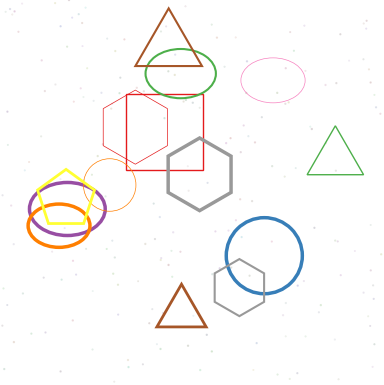[{"shape": "hexagon", "thickness": 0.5, "radius": 0.48, "center": [0.351, 0.67]}, {"shape": "square", "thickness": 1, "radius": 0.5, "center": [0.427, 0.657]}, {"shape": "circle", "thickness": 2.5, "radius": 0.49, "center": [0.686, 0.336]}, {"shape": "oval", "thickness": 1.5, "radius": 0.46, "center": [0.469, 0.809]}, {"shape": "triangle", "thickness": 1, "radius": 0.42, "center": [0.871, 0.589]}, {"shape": "oval", "thickness": 2.5, "radius": 0.49, "center": [0.175, 0.457]}, {"shape": "circle", "thickness": 0.5, "radius": 0.34, "center": [0.285, 0.519]}, {"shape": "oval", "thickness": 2.5, "radius": 0.4, "center": [0.153, 0.414]}, {"shape": "pentagon", "thickness": 2, "radius": 0.39, "center": [0.172, 0.482]}, {"shape": "triangle", "thickness": 1.5, "radius": 0.5, "center": [0.438, 0.878]}, {"shape": "triangle", "thickness": 2, "radius": 0.37, "center": [0.471, 0.188]}, {"shape": "oval", "thickness": 0.5, "radius": 0.42, "center": [0.709, 0.791]}, {"shape": "hexagon", "thickness": 2.5, "radius": 0.47, "center": [0.518, 0.547]}, {"shape": "hexagon", "thickness": 1.5, "radius": 0.37, "center": [0.622, 0.253]}]